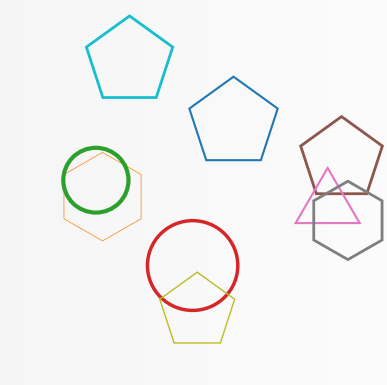[{"shape": "pentagon", "thickness": 1.5, "radius": 0.6, "center": [0.603, 0.681]}, {"shape": "hexagon", "thickness": 0.5, "radius": 0.57, "center": [0.265, 0.489]}, {"shape": "circle", "thickness": 3, "radius": 0.42, "center": [0.247, 0.532]}, {"shape": "circle", "thickness": 2.5, "radius": 0.58, "center": [0.497, 0.31]}, {"shape": "pentagon", "thickness": 2, "radius": 0.55, "center": [0.881, 0.586]}, {"shape": "triangle", "thickness": 1.5, "radius": 0.48, "center": [0.846, 0.468]}, {"shape": "hexagon", "thickness": 2, "radius": 0.51, "center": [0.898, 0.428]}, {"shape": "pentagon", "thickness": 1, "radius": 0.51, "center": [0.509, 0.191]}, {"shape": "pentagon", "thickness": 2, "radius": 0.59, "center": [0.334, 0.841]}]